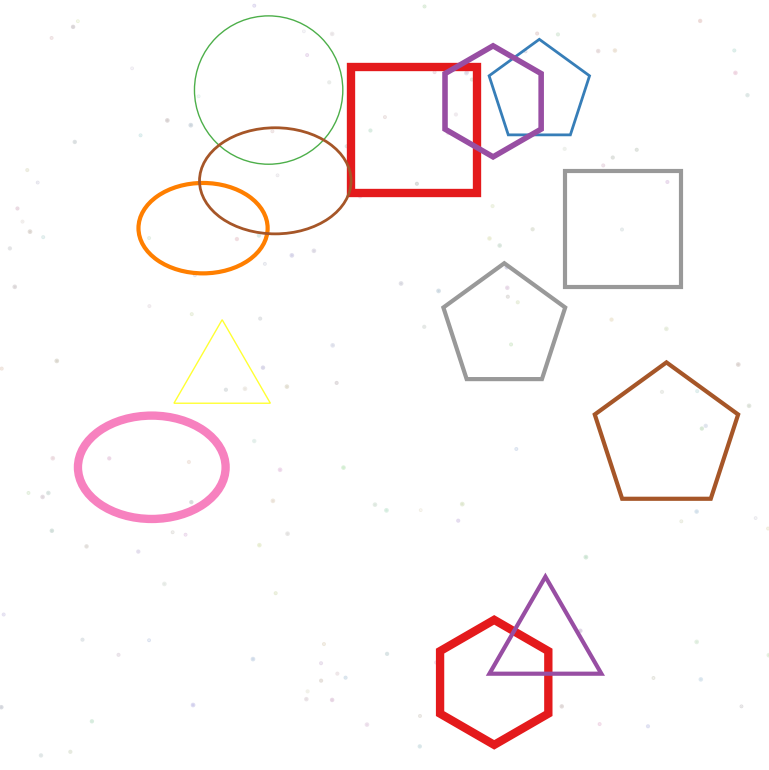[{"shape": "square", "thickness": 3, "radius": 0.41, "center": [0.538, 0.831]}, {"shape": "hexagon", "thickness": 3, "radius": 0.41, "center": [0.642, 0.114]}, {"shape": "pentagon", "thickness": 1, "radius": 0.34, "center": [0.7, 0.88]}, {"shape": "circle", "thickness": 0.5, "radius": 0.48, "center": [0.349, 0.883]}, {"shape": "triangle", "thickness": 1.5, "radius": 0.42, "center": [0.708, 0.167]}, {"shape": "hexagon", "thickness": 2, "radius": 0.36, "center": [0.64, 0.868]}, {"shape": "oval", "thickness": 1.5, "radius": 0.42, "center": [0.264, 0.704]}, {"shape": "triangle", "thickness": 0.5, "radius": 0.36, "center": [0.289, 0.512]}, {"shape": "pentagon", "thickness": 1.5, "radius": 0.49, "center": [0.866, 0.431]}, {"shape": "oval", "thickness": 1, "radius": 0.49, "center": [0.358, 0.765]}, {"shape": "oval", "thickness": 3, "radius": 0.48, "center": [0.197, 0.393]}, {"shape": "pentagon", "thickness": 1.5, "radius": 0.42, "center": [0.655, 0.575]}, {"shape": "square", "thickness": 1.5, "radius": 0.38, "center": [0.809, 0.703]}]